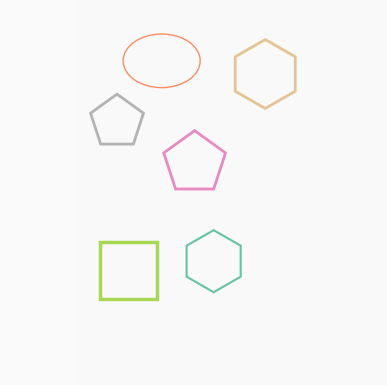[{"shape": "hexagon", "thickness": 1.5, "radius": 0.4, "center": [0.551, 0.322]}, {"shape": "oval", "thickness": 1, "radius": 0.5, "center": [0.417, 0.842]}, {"shape": "pentagon", "thickness": 2, "radius": 0.42, "center": [0.502, 0.577]}, {"shape": "square", "thickness": 2.5, "radius": 0.37, "center": [0.333, 0.297]}, {"shape": "hexagon", "thickness": 2, "radius": 0.45, "center": [0.684, 0.808]}, {"shape": "pentagon", "thickness": 2, "radius": 0.36, "center": [0.302, 0.684]}]